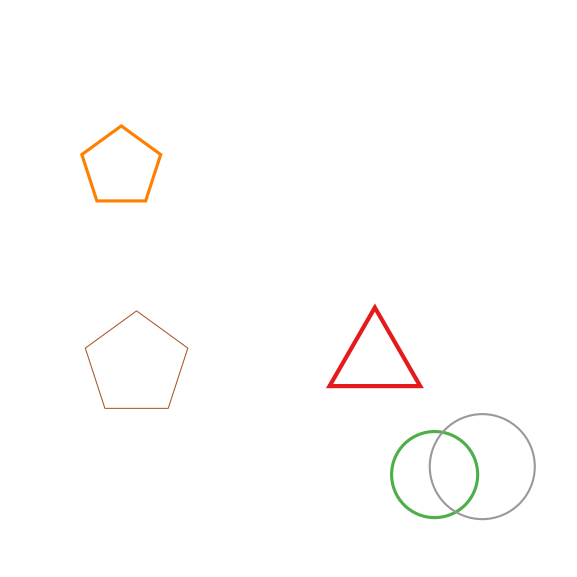[{"shape": "triangle", "thickness": 2, "radius": 0.45, "center": [0.649, 0.376]}, {"shape": "circle", "thickness": 1.5, "radius": 0.37, "center": [0.753, 0.177]}, {"shape": "pentagon", "thickness": 1.5, "radius": 0.36, "center": [0.21, 0.709]}, {"shape": "pentagon", "thickness": 0.5, "radius": 0.47, "center": [0.236, 0.367]}, {"shape": "circle", "thickness": 1, "radius": 0.45, "center": [0.835, 0.191]}]